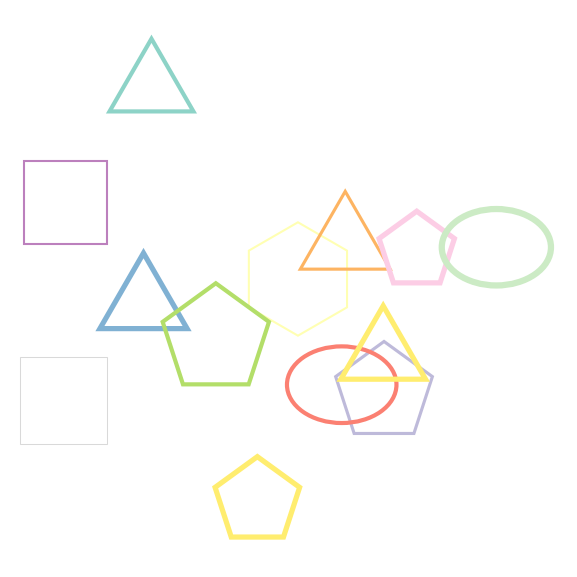[{"shape": "triangle", "thickness": 2, "radius": 0.42, "center": [0.262, 0.848]}, {"shape": "hexagon", "thickness": 1, "radius": 0.49, "center": [0.516, 0.516]}, {"shape": "pentagon", "thickness": 1.5, "radius": 0.44, "center": [0.665, 0.32]}, {"shape": "oval", "thickness": 2, "radius": 0.47, "center": [0.592, 0.333]}, {"shape": "triangle", "thickness": 2.5, "radius": 0.44, "center": [0.248, 0.474]}, {"shape": "triangle", "thickness": 1.5, "radius": 0.45, "center": [0.598, 0.578]}, {"shape": "pentagon", "thickness": 2, "radius": 0.48, "center": [0.374, 0.412]}, {"shape": "pentagon", "thickness": 2.5, "radius": 0.34, "center": [0.722, 0.565]}, {"shape": "square", "thickness": 0.5, "radius": 0.38, "center": [0.11, 0.306]}, {"shape": "square", "thickness": 1, "radius": 0.36, "center": [0.114, 0.649]}, {"shape": "oval", "thickness": 3, "radius": 0.47, "center": [0.86, 0.571]}, {"shape": "pentagon", "thickness": 2.5, "radius": 0.38, "center": [0.446, 0.131]}, {"shape": "triangle", "thickness": 2.5, "radius": 0.42, "center": [0.664, 0.385]}]